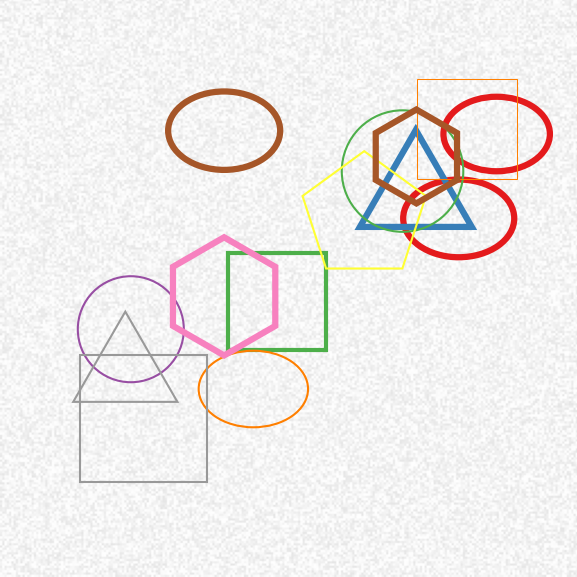[{"shape": "oval", "thickness": 3, "radius": 0.48, "center": [0.794, 0.621]}, {"shape": "oval", "thickness": 3, "radius": 0.46, "center": [0.86, 0.767]}, {"shape": "triangle", "thickness": 3, "radius": 0.56, "center": [0.72, 0.662]}, {"shape": "square", "thickness": 2, "radius": 0.42, "center": [0.48, 0.477]}, {"shape": "circle", "thickness": 1, "radius": 0.53, "center": [0.697, 0.703]}, {"shape": "circle", "thickness": 1, "radius": 0.46, "center": [0.227, 0.429]}, {"shape": "square", "thickness": 0.5, "radius": 0.43, "center": [0.809, 0.775]}, {"shape": "oval", "thickness": 1, "radius": 0.47, "center": [0.439, 0.326]}, {"shape": "pentagon", "thickness": 1, "radius": 0.56, "center": [0.631, 0.625]}, {"shape": "oval", "thickness": 3, "radius": 0.49, "center": [0.388, 0.773]}, {"shape": "hexagon", "thickness": 3, "radius": 0.41, "center": [0.721, 0.728]}, {"shape": "hexagon", "thickness": 3, "radius": 0.51, "center": [0.388, 0.486]}, {"shape": "square", "thickness": 1, "radius": 0.55, "center": [0.248, 0.275]}, {"shape": "triangle", "thickness": 1, "radius": 0.52, "center": [0.217, 0.355]}]